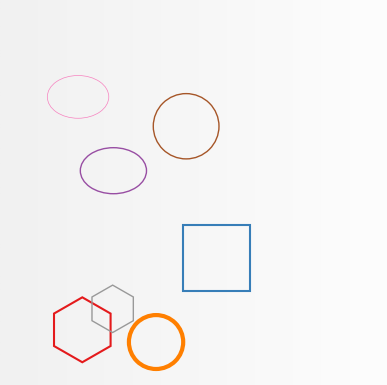[{"shape": "hexagon", "thickness": 1.5, "radius": 0.42, "center": [0.212, 0.143]}, {"shape": "square", "thickness": 1.5, "radius": 0.43, "center": [0.559, 0.33]}, {"shape": "oval", "thickness": 1, "radius": 0.43, "center": [0.293, 0.557]}, {"shape": "circle", "thickness": 3, "radius": 0.35, "center": [0.403, 0.112]}, {"shape": "circle", "thickness": 1, "radius": 0.42, "center": [0.48, 0.672]}, {"shape": "oval", "thickness": 0.5, "radius": 0.4, "center": [0.201, 0.748]}, {"shape": "hexagon", "thickness": 1, "radius": 0.31, "center": [0.291, 0.198]}]